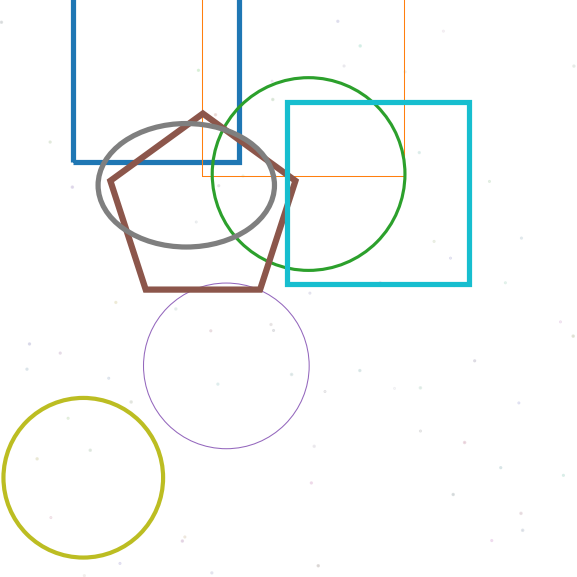[{"shape": "square", "thickness": 2.5, "radius": 0.72, "center": [0.27, 0.862]}, {"shape": "square", "thickness": 0.5, "radius": 0.87, "center": [0.525, 0.869]}, {"shape": "circle", "thickness": 1.5, "radius": 0.83, "center": [0.534, 0.698]}, {"shape": "circle", "thickness": 0.5, "radius": 0.72, "center": [0.392, 0.366]}, {"shape": "pentagon", "thickness": 3, "radius": 0.84, "center": [0.351, 0.634]}, {"shape": "oval", "thickness": 2.5, "radius": 0.76, "center": [0.323, 0.678]}, {"shape": "circle", "thickness": 2, "radius": 0.69, "center": [0.144, 0.172]}, {"shape": "square", "thickness": 2.5, "radius": 0.79, "center": [0.654, 0.665]}]